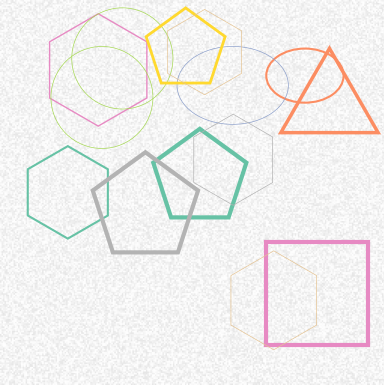[{"shape": "hexagon", "thickness": 1.5, "radius": 0.6, "center": [0.176, 0.5]}, {"shape": "pentagon", "thickness": 3, "radius": 0.64, "center": [0.519, 0.538]}, {"shape": "oval", "thickness": 1.5, "radius": 0.5, "center": [0.792, 0.804]}, {"shape": "triangle", "thickness": 2.5, "radius": 0.73, "center": [0.856, 0.728]}, {"shape": "oval", "thickness": 0.5, "radius": 0.72, "center": [0.604, 0.778]}, {"shape": "hexagon", "thickness": 1, "radius": 0.73, "center": [0.255, 0.818]}, {"shape": "square", "thickness": 3, "radius": 0.67, "center": [0.824, 0.237]}, {"shape": "circle", "thickness": 0.5, "radius": 0.66, "center": [0.318, 0.848]}, {"shape": "circle", "thickness": 0.5, "radius": 0.66, "center": [0.265, 0.747]}, {"shape": "pentagon", "thickness": 2, "radius": 0.54, "center": [0.482, 0.872]}, {"shape": "hexagon", "thickness": 0.5, "radius": 0.64, "center": [0.711, 0.22]}, {"shape": "hexagon", "thickness": 0.5, "radius": 0.55, "center": [0.531, 0.865]}, {"shape": "hexagon", "thickness": 0.5, "radius": 0.59, "center": [0.606, 0.585]}, {"shape": "pentagon", "thickness": 3, "radius": 0.72, "center": [0.378, 0.461]}]